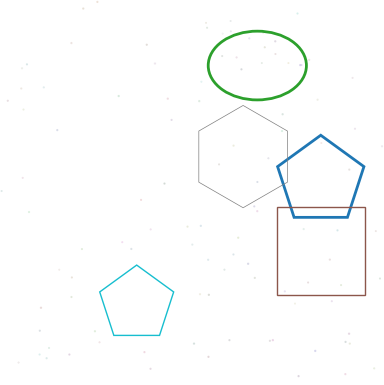[{"shape": "pentagon", "thickness": 2, "radius": 0.59, "center": [0.833, 0.531]}, {"shape": "oval", "thickness": 2, "radius": 0.64, "center": [0.668, 0.83]}, {"shape": "square", "thickness": 1, "radius": 0.57, "center": [0.834, 0.349]}, {"shape": "hexagon", "thickness": 0.5, "radius": 0.66, "center": [0.631, 0.593]}, {"shape": "pentagon", "thickness": 1, "radius": 0.5, "center": [0.355, 0.21]}]